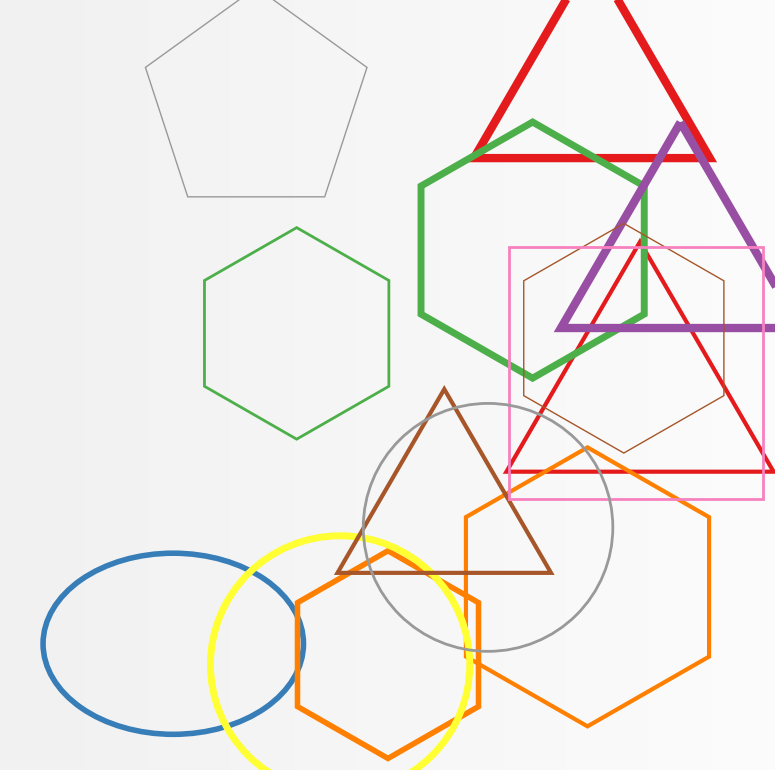[{"shape": "triangle", "thickness": 3, "radius": 0.88, "center": [0.764, 0.883]}, {"shape": "triangle", "thickness": 1.5, "radius": 0.99, "center": [0.826, 0.487]}, {"shape": "oval", "thickness": 2, "radius": 0.84, "center": [0.224, 0.164]}, {"shape": "hexagon", "thickness": 2.5, "radius": 0.83, "center": [0.687, 0.675]}, {"shape": "hexagon", "thickness": 1, "radius": 0.69, "center": [0.383, 0.567]}, {"shape": "triangle", "thickness": 3, "radius": 0.89, "center": [0.878, 0.663]}, {"shape": "hexagon", "thickness": 2, "radius": 0.67, "center": [0.501, 0.15]}, {"shape": "hexagon", "thickness": 1.5, "radius": 0.91, "center": [0.758, 0.238]}, {"shape": "circle", "thickness": 2.5, "radius": 0.84, "center": [0.439, 0.137]}, {"shape": "hexagon", "thickness": 0.5, "radius": 0.75, "center": [0.805, 0.561]}, {"shape": "triangle", "thickness": 1.5, "radius": 0.8, "center": [0.573, 0.336]}, {"shape": "square", "thickness": 1, "radius": 0.82, "center": [0.821, 0.515]}, {"shape": "pentagon", "thickness": 0.5, "radius": 0.75, "center": [0.331, 0.866]}, {"shape": "circle", "thickness": 1, "radius": 0.81, "center": [0.63, 0.315]}]